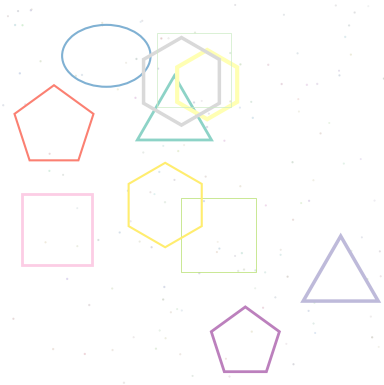[{"shape": "triangle", "thickness": 2, "radius": 0.56, "center": [0.453, 0.692]}, {"shape": "hexagon", "thickness": 3, "radius": 0.45, "center": [0.538, 0.78]}, {"shape": "triangle", "thickness": 2.5, "radius": 0.56, "center": [0.885, 0.274]}, {"shape": "pentagon", "thickness": 1.5, "radius": 0.54, "center": [0.14, 0.671]}, {"shape": "oval", "thickness": 1.5, "radius": 0.57, "center": [0.276, 0.855]}, {"shape": "square", "thickness": 0.5, "radius": 0.48, "center": [0.568, 0.389]}, {"shape": "square", "thickness": 2, "radius": 0.46, "center": [0.148, 0.403]}, {"shape": "hexagon", "thickness": 2.5, "radius": 0.57, "center": [0.471, 0.789]}, {"shape": "pentagon", "thickness": 2, "radius": 0.46, "center": [0.637, 0.11]}, {"shape": "square", "thickness": 0.5, "radius": 0.48, "center": [0.504, 0.818]}, {"shape": "hexagon", "thickness": 1.5, "radius": 0.55, "center": [0.429, 0.467]}]